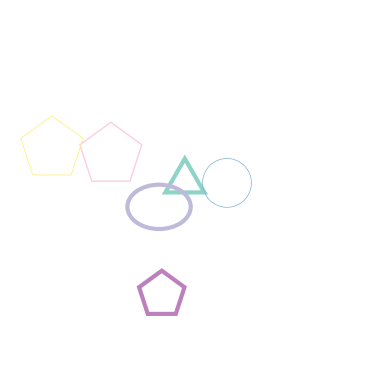[{"shape": "triangle", "thickness": 3, "radius": 0.29, "center": [0.48, 0.529]}, {"shape": "oval", "thickness": 3, "radius": 0.41, "center": [0.413, 0.463]}, {"shape": "circle", "thickness": 0.5, "radius": 0.32, "center": [0.59, 0.525]}, {"shape": "pentagon", "thickness": 1, "radius": 0.42, "center": [0.288, 0.598]}, {"shape": "pentagon", "thickness": 3, "radius": 0.31, "center": [0.42, 0.235]}, {"shape": "pentagon", "thickness": 0.5, "radius": 0.42, "center": [0.135, 0.614]}]